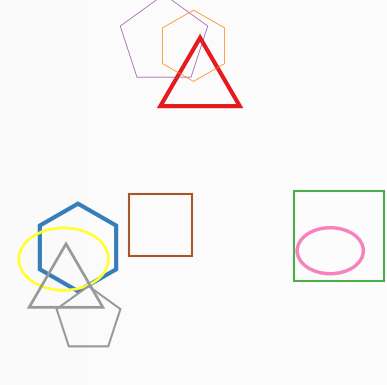[{"shape": "triangle", "thickness": 3, "radius": 0.59, "center": [0.516, 0.784]}, {"shape": "hexagon", "thickness": 3, "radius": 0.57, "center": [0.201, 0.357]}, {"shape": "square", "thickness": 1.5, "radius": 0.58, "center": [0.875, 0.386]}, {"shape": "pentagon", "thickness": 0.5, "radius": 0.59, "center": [0.423, 0.896]}, {"shape": "hexagon", "thickness": 0.5, "radius": 0.46, "center": [0.499, 0.881]}, {"shape": "oval", "thickness": 2, "radius": 0.58, "center": [0.164, 0.327]}, {"shape": "square", "thickness": 1.5, "radius": 0.4, "center": [0.415, 0.417]}, {"shape": "oval", "thickness": 2.5, "radius": 0.43, "center": [0.852, 0.349]}, {"shape": "triangle", "thickness": 2, "radius": 0.55, "center": [0.17, 0.257]}, {"shape": "pentagon", "thickness": 1.5, "radius": 0.43, "center": [0.228, 0.17]}]